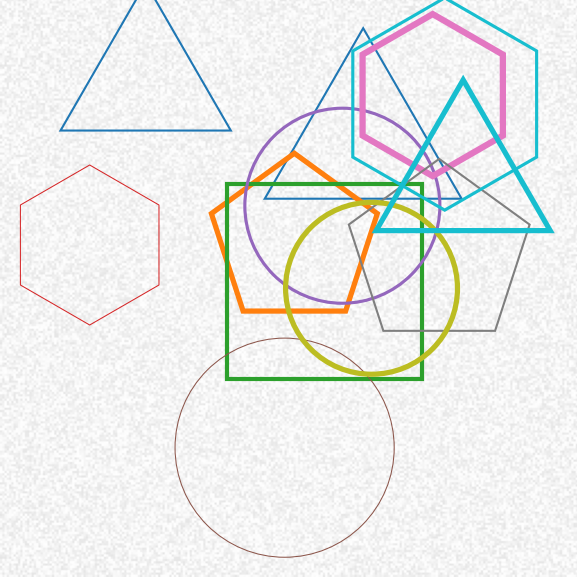[{"shape": "triangle", "thickness": 1, "radius": 0.85, "center": [0.252, 0.858]}, {"shape": "triangle", "thickness": 1, "radius": 0.98, "center": [0.629, 0.753]}, {"shape": "pentagon", "thickness": 2.5, "radius": 0.76, "center": [0.51, 0.583]}, {"shape": "square", "thickness": 2, "radius": 0.84, "center": [0.563, 0.511]}, {"shape": "hexagon", "thickness": 0.5, "radius": 0.69, "center": [0.155, 0.575]}, {"shape": "circle", "thickness": 1.5, "radius": 0.84, "center": [0.593, 0.643]}, {"shape": "circle", "thickness": 0.5, "radius": 0.95, "center": [0.493, 0.224]}, {"shape": "hexagon", "thickness": 3, "radius": 0.7, "center": [0.749, 0.835]}, {"shape": "pentagon", "thickness": 1, "radius": 0.82, "center": [0.761, 0.559]}, {"shape": "circle", "thickness": 2.5, "radius": 0.74, "center": [0.643, 0.5]}, {"shape": "hexagon", "thickness": 1.5, "radius": 0.92, "center": [0.77, 0.819]}, {"shape": "triangle", "thickness": 2.5, "radius": 0.87, "center": [0.802, 0.687]}]